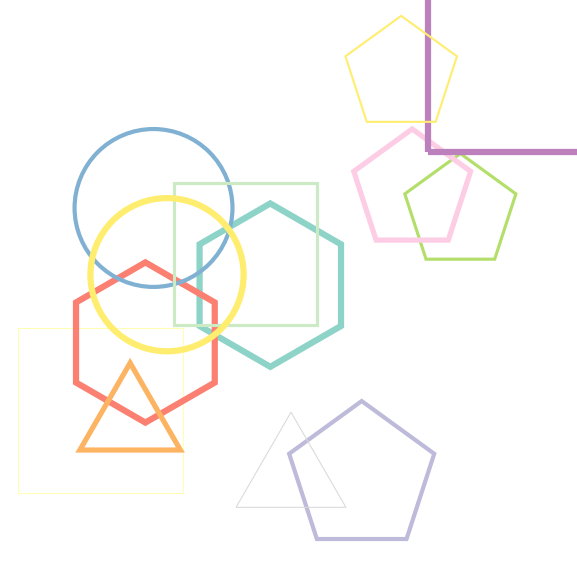[{"shape": "hexagon", "thickness": 3, "radius": 0.71, "center": [0.468, 0.505]}, {"shape": "square", "thickness": 0.5, "radius": 0.71, "center": [0.174, 0.288]}, {"shape": "pentagon", "thickness": 2, "radius": 0.66, "center": [0.626, 0.173]}, {"shape": "hexagon", "thickness": 3, "radius": 0.69, "center": [0.252, 0.406]}, {"shape": "circle", "thickness": 2, "radius": 0.68, "center": [0.266, 0.639]}, {"shape": "triangle", "thickness": 2.5, "radius": 0.5, "center": [0.225, 0.27]}, {"shape": "pentagon", "thickness": 1.5, "radius": 0.51, "center": [0.797, 0.632]}, {"shape": "pentagon", "thickness": 2.5, "radius": 0.53, "center": [0.714, 0.669]}, {"shape": "triangle", "thickness": 0.5, "radius": 0.55, "center": [0.504, 0.176]}, {"shape": "square", "thickness": 3, "radius": 0.72, "center": [0.885, 0.879]}, {"shape": "square", "thickness": 1.5, "radius": 0.62, "center": [0.426, 0.559]}, {"shape": "pentagon", "thickness": 1, "radius": 0.51, "center": [0.695, 0.87]}, {"shape": "circle", "thickness": 3, "radius": 0.66, "center": [0.289, 0.523]}]